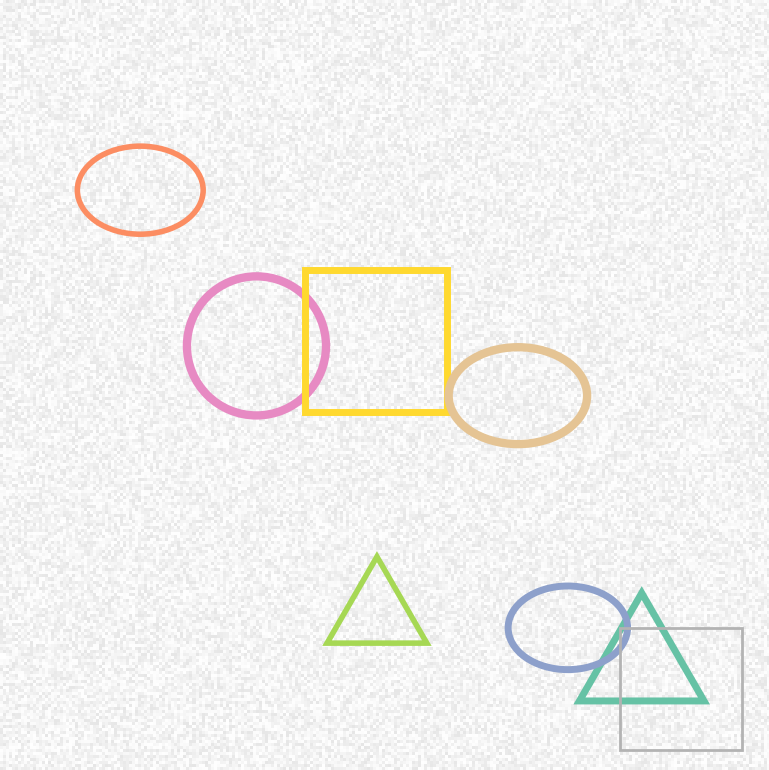[{"shape": "triangle", "thickness": 2.5, "radius": 0.47, "center": [0.833, 0.136]}, {"shape": "oval", "thickness": 2, "radius": 0.41, "center": [0.182, 0.753]}, {"shape": "oval", "thickness": 2.5, "radius": 0.39, "center": [0.737, 0.185]}, {"shape": "circle", "thickness": 3, "radius": 0.45, "center": [0.333, 0.551]}, {"shape": "triangle", "thickness": 2, "radius": 0.37, "center": [0.49, 0.202]}, {"shape": "square", "thickness": 2.5, "radius": 0.46, "center": [0.488, 0.557]}, {"shape": "oval", "thickness": 3, "radius": 0.45, "center": [0.673, 0.486]}, {"shape": "square", "thickness": 1, "radius": 0.4, "center": [0.884, 0.105]}]